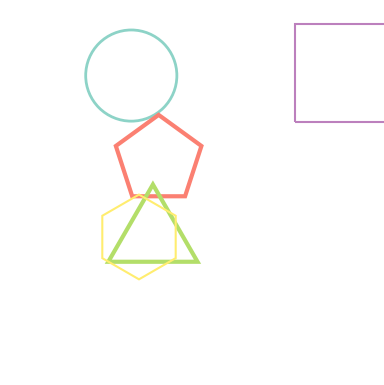[{"shape": "circle", "thickness": 2, "radius": 0.59, "center": [0.341, 0.804]}, {"shape": "pentagon", "thickness": 3, "radius": 0.58, "center": [0.412, 0.585]}, {"shape": "triangle", "thickness": 3, "radius": 0.67, "center": [0.397, 0.387]}, {"shape": "square", "thickness": 1.5, "radius": 0.63, "center": [0.893, 0.81]}, {"shape": "hexagon", "thickness": 1.5, "radius": 0.55, "center": [0.361, 0.385]}]